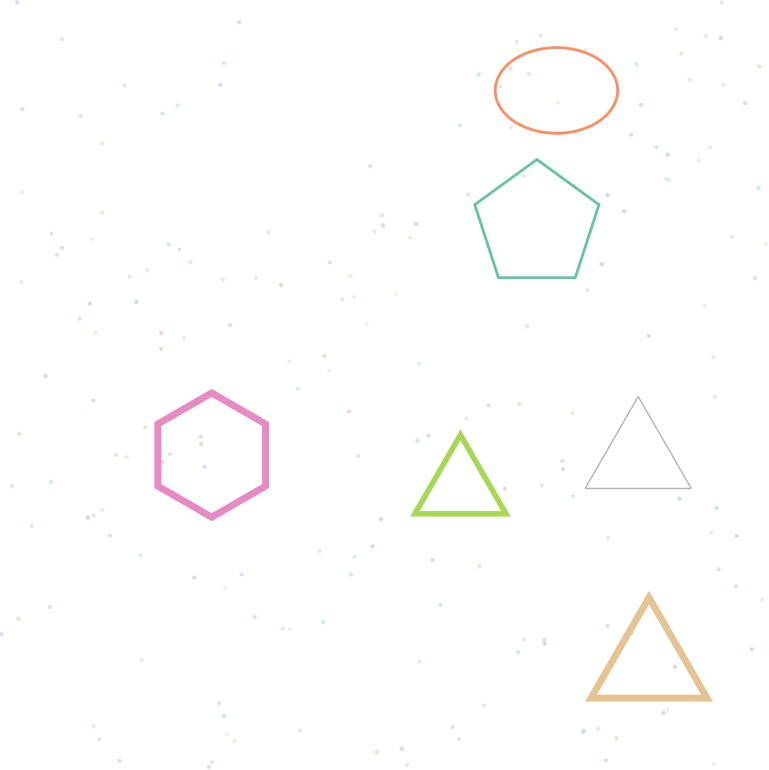[{"shape": "pentagon", "thickness": 1, "radius": 0.42, "center": [0.697, 0.708]}, {"shape": "oval", "thickness": 1, "radius": 0.4, "center": [0.723, 0.883]}, {"shape": "hexagon", "thickness": 2.5, "radius": 0.4, "center": [0.275, 0.409]}, {"shape": "triangle", "thickness": 2, "radius": 0.34, "center": [0.598, 0.367]}, {"shape": "triangle", "thickness": 2.5, "radius": 0.44, "center": [0.843, 0.137]}, {"shape": "triangle", "thickness": 0.5, "radius": 0.4, "center": [0.829, 0.405]}]